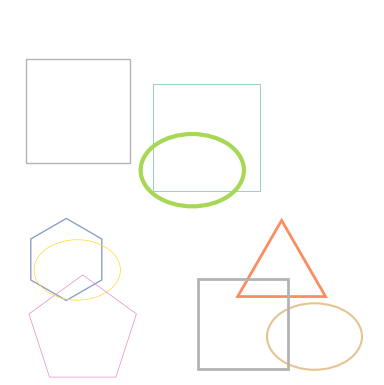[{"shape": "square", "thickness": 0.5, "radius": 0.69, "center": [0.538, 0.643]}, {"shape": "triangle", "thickness": 2, "radius": 0.66, "center": [0.731, 0.296]}, {"shape": "hexagon", "thickness": 1, "radius": 0.53, "center": [0.172, 0.326]}, {"shape": "pentagon", "thickness": 0.5, "radius": 0.73, "center": [0.215, 0.139]}, {"shape": "oval", "thickness": 3, "radius": 0.67, "center": [0.499, 0.558]}, {"shape": "oval", "thickness": 0.5, "radius": 0.56, "center": [0.201, 0.299]}, {"shape": "oval", "thickness": 1.5, "radius": 0.62, "center": [0.817, 0.126]}, {"shape": "square", "thickness": 2, "radius": 0.59, "center": [0.631, 0.159]}, {"shape": "square", "thickness": 1, "radius": 0.68, "center": [0.202, 0.712]}]